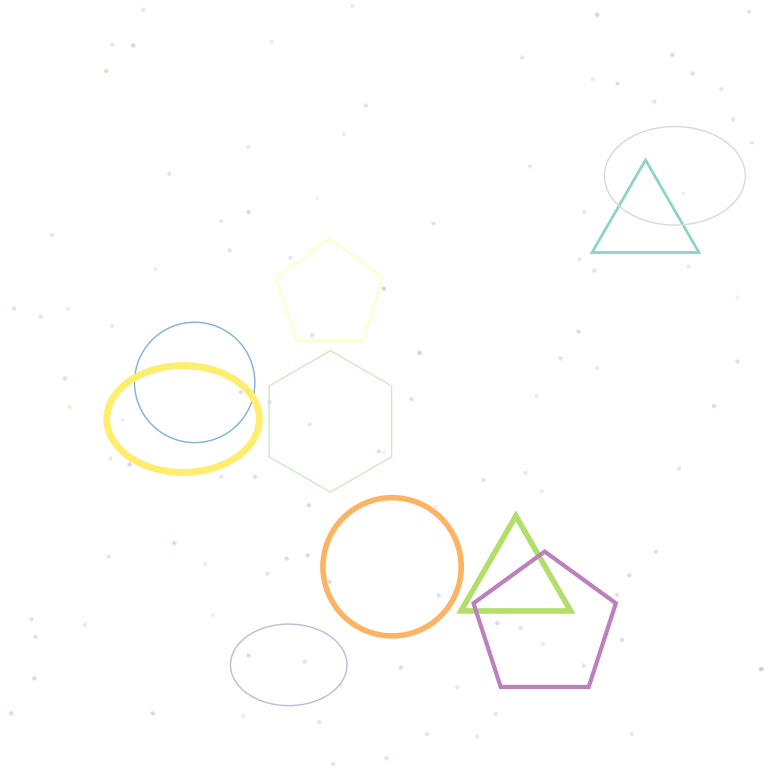[{"shape": "triangle", "thickness": 1, "radius": 0.4, "center": [0.838, 0.712]}, {"shape": "pentagon", "thickness": 0.5, "radius": 0.37, "center": [0.428, 0.617]}, {"shape": "oval", "thickness": 0.5, "radius": 0.38, "center": [0.375, 0.137]}, {"shape": "circle", "thickness": 0.5, "radius": 0.39, "center": [0.253, 0.503]}, {"shape": "circle", "thickness": 2, "radius": 0.45, "center": [0.509, 0.264]}, {"shape": "triangle", "thickness": 2, "radius": 0.41, "center": [0.67, 0.248]}, {"shape": "oval", "thickness": 0.5, "radius": 0.46, "center": [0.876, 0.772]}, {"shape": "pentagon", "thickness": 1.5, "radius": 0.49, "center": [0.707, 0.187]}, {"shape": "hexagon", "thickness": 0.5, "radius": 0.46, "center": [0.429, 0.453]}, {"shape": "oval", "thickness": 2.5, "radius": 0.5, "center": [0.238, 0.456]}]